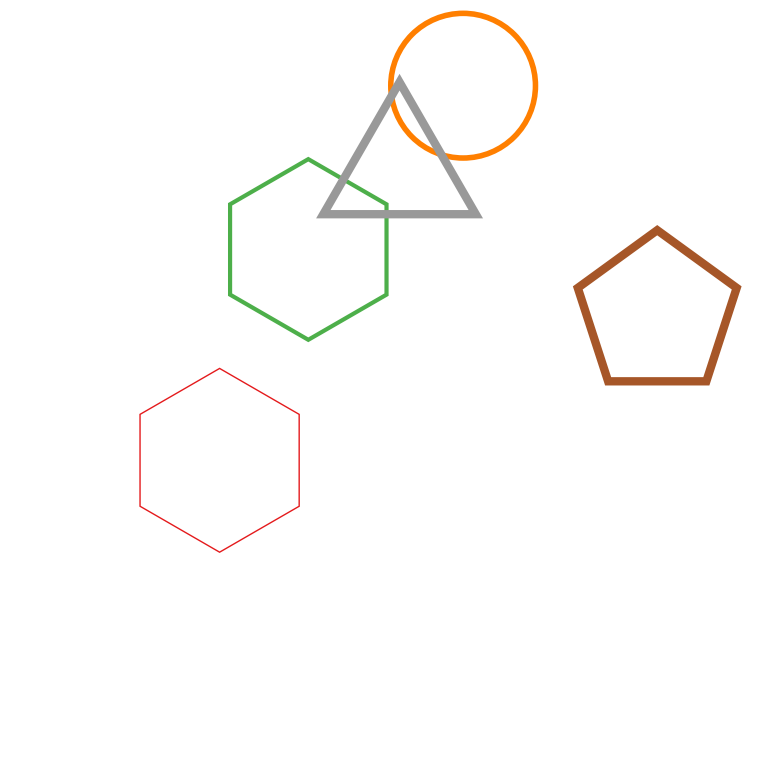[{"shape": "hexagon", "thickness": 0.5, "radius": 0.6, "center": [0.285, 0.402]}, {"shape": "hexagon", "thickness": 1.5, "radius": 0.59, "center": [0.4, 0.676]}, {"shape": "circle", "thickness": 2, "radius": 0.47, "center": [0.601, 0.889]}, {"shape": "pentagon", "thickness": 3, "radius": 0.54, "center": [0.854, 0.593]}, {"shape": "triangle", "thickness": 3, "radius": 0.57, "center": [0.519, 0.779]}]